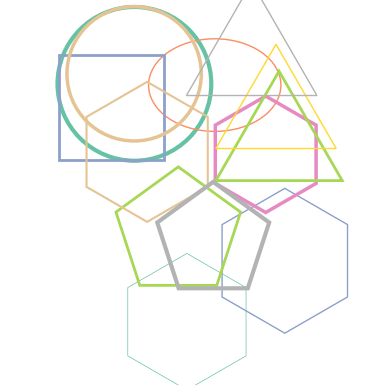[{"shape": "circle", "thickness": 3, "radius": 1.0, "center": [0.349, 0.782]}, {"shape": "hexagon", "thickness": 0.5, "radius": 0.89, "center": [0.485, 0.164]}, {"shape": "oval", "thickness": 1, "radius": 0.86, "center": [0.558, 0.779]}, {"shape": "hexagon", "thickness": 1, "radius": 0.94, "center": [0.74, 0.323]}, {"shape": "square", "thickness": 2, "radius": 0.68, "center": [0.289, 0.72]}, {"shape": "hexagon", "thickness": 2.5, "radius": 0.76, "center": [0.69, 0.599]}, {"shape": "pentagon", "thickness": 2, "radius": 0.85, "center": [0.463, 0.396]}, {"shape": "triangle", "thickness": 2, "radius": 0.95, "center": [0.725, 0.626]}, {"shape": "triangle", "thickness": 1, "radius": 0.9, "center": [0.717, 0.704]}, {"shape": "circle", "thickness": 2.5, "radius": 0.87, "center": [0.348, 0.808]}, {"shape": "hexagon", "thickness": 1.5, "radius": 0.91, "center": [0.382, 0.606]}, {"shape": "pentagon", "thickness": 3, "radius": 0.76, "center": [0.554, 0.375]}, {"shape": "triangle", "thickness": 1, "radius": 0.98, "center": [0.654, 0.85]}]